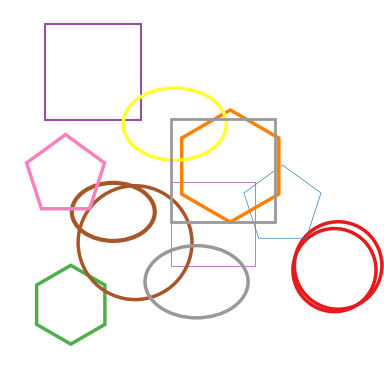[{"shape": "circle", "thickness": 2.5, "radius": 0.54, "center": [0.869, 0.298]}, {"shape": "circle", "thickness": 2.5, "radius": 0.57, "center": [0.878, 0.31]}, {"shape": "pentagon", "thickness": 0.5, "radius": 0.53, "center": [0.734, 0.466]}, {"shape": "hexagon", "thickness": 2.5, "radius": 0.51, "center": [0.184, 0.208]}, {"shape": "square", "thickness": 0.5, "radius": 0.54, "center": [0.553, 0.417]}, {"shape": "square", "thickness": 1.5, "radius": 0.62, "center": [0.241, 0.813]}, {"shape": "hexagon", "thickness": 2.5, "radius": 0.73, "center": [0.598, 0.569]}, {"shape": "oval", "thickness": 2.5, "radius": 0.67, "center": [0.454, 0.678]}, {"shape": "circle", "thickness": 2.5, "radius": 0.74, "center": [0.351, 0.37]}, {"shape": "oval", "thickness": 3, "radius": 0.54, "center": [0.294, 0.45]}, {"shape": "pentagon", "thickness": 2.5, "radius": 0.53, "center": [0.17, 0.544]}, {"shape": "oval", "thickness": 2.5, "radius": 0.67, "center": [0.511, 0.268]}, {"shape": "square", "thickness": 2, "radius": 0.67, "center": [0.58, 0.557]}]